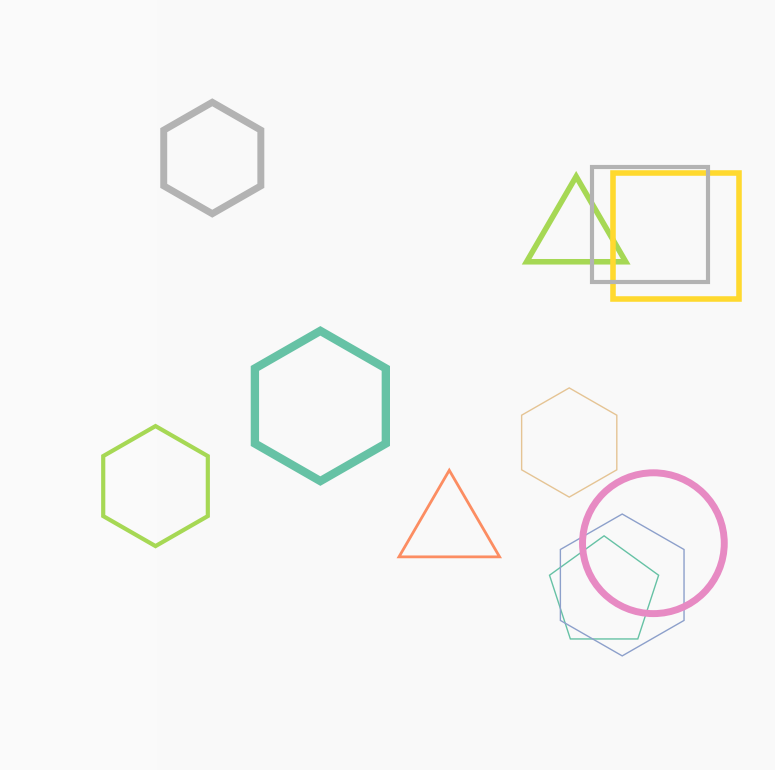[{"shape": "hexagon", "thickness": 3, "radius": 0.49, "center": [0.413, 0.473]}, {"shape": "pentagon", "thickness": 0.5, "radius": 0.37, "center": [0.779, 0.23]}, {"shape": "triangle", "thickness": 1, "radius": 0.37, "center": [0.58, 0.314]}, {"shape": "hexagon", "thickness": 0.5, "radius": 0.46, "center": [0.803, 0.24]}, {"shape": "circle", "thickness": 2.5, "radius": 0.46, "center": [0.843, 0.295]}, {"shape": "hexagon", "thickness": 1.5, "radius": 0.39, "center": [0.201, 0.369]}, {"shape": "triangle", "thickness": 2, "radius": 0.37, "center": [0.743, 0.697]}, {"shape": "square", "thickness": 2, "radius": 0.41, "center": [0.872, 0.694]}, {"shape": "hexagon", "thickness": 0.5, "radius": 0.35, "center": [0.734, 0.425]}, {"shape": "square", "thickness": 1.5, "radius": 0.37, "center": [0.839, 0.709]}, {"shape": "hexagon", "thickness": 2.5, "radius": 0.36, "center": [0.274, 0.795]}]